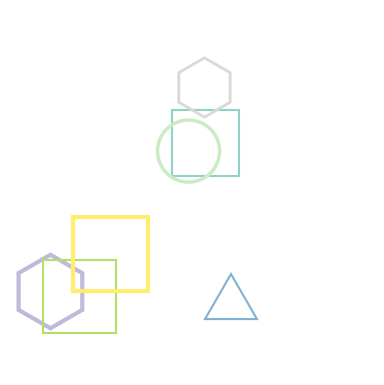[{"shape": "square", "thickness": 1.5, "radius": 0.43, "center": [0.534, 0.629]}, {"shape": "hexagon", "thickness": 3, "radius": 0.48, "center": [0.131, 0.243]}, {"shape": "triangle", "thickness": 1.5, "radius": 0.39, "center": [0.6, 0.21]}, {"shape": "square", "thickness": 1.5, "radius": 0.48, "center": [0.206, 0.231]}, {"shape": "hexagon", "thickness": 2, "radius": 0.38, "center": [0.531, 0.773]}, {"shape": "circle", "thickness": 2.5, "radius": 0.4, "center": [0.49, 0.608]}, {"shape": "square", "thickness": 3, "radius": 0.48, "center": [0.288, 0.341]}]